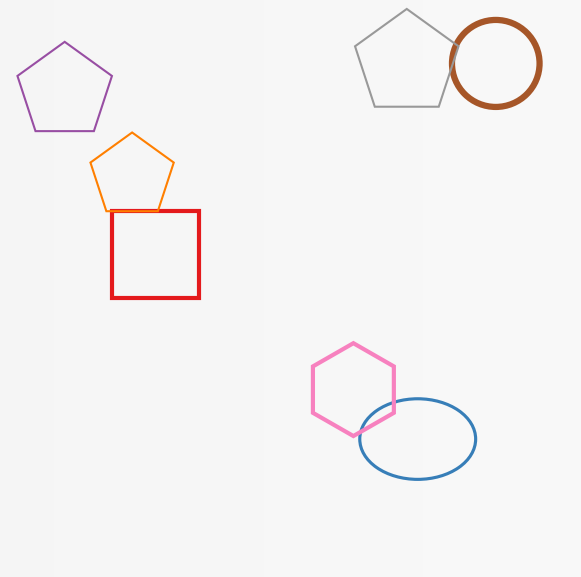[{"shape": "square", "thickness": 2, "radius": 0.37, "center": [0.268, 0.559]}, {"shape": "oval", "thickness": 1.5, "radius": 0.5, "center": [0.719, 0.239]}, {"shape": "pentagon", "thickness": 1, "radius": 0.43, "center": [0.111, 0.841]}, {"shape": "pentagon", "thickness": 1, "radius": 0.38, "center": [0.227, 0.694]}, {"shape": "circle", "thickness": 3, "radius": 0.38, "center": [0.853, 0.889]}, {"shape": "hexagon", "thickness": 2, "radius": 0.4, "center": [0.608, 0.324]}, {"shape": "pentagon", "thickness": 1, "radius": 0.47, "center": [0.7, 0.89]}]